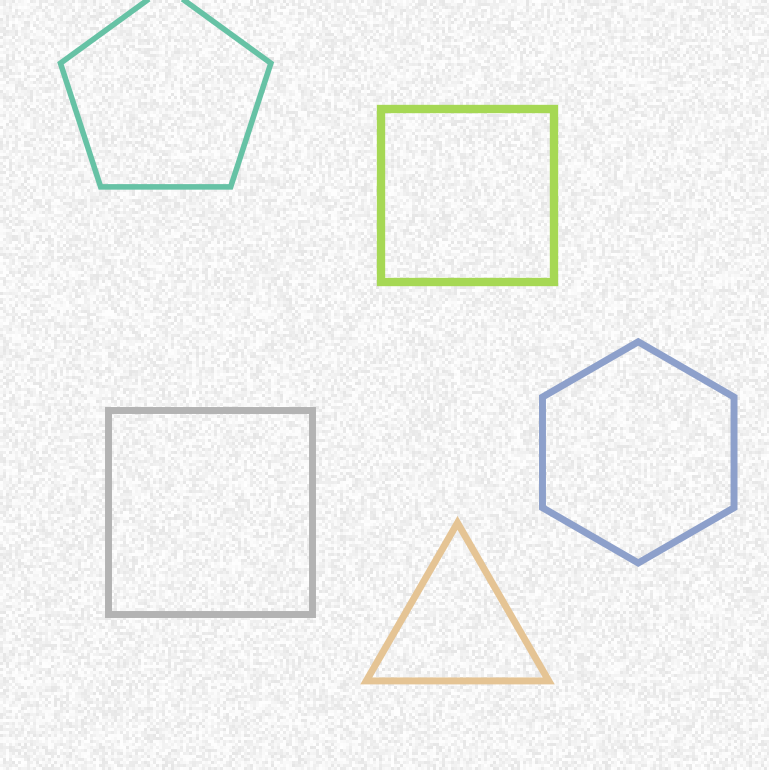[{"shape": "pentagon", "thickness": 2, "radius": 0.72, "center": [0.215, 0.874]}, {"shape": "hexagon", "thickness": 2.5, "radius": 0.72, "center": [0.829, 0.412]}, {"shape": "square", "thickness": 3, "radius": 0.56, "center": [0.607, 0.746]}, {"shape": "triangle", "thickness": 2.5, "radius": 0.68, "center": [0.594, 0.184]}, {"shape": "square", "thickness": 2.5, "radius": 0.66, "center": [0.273, 0.335]}]